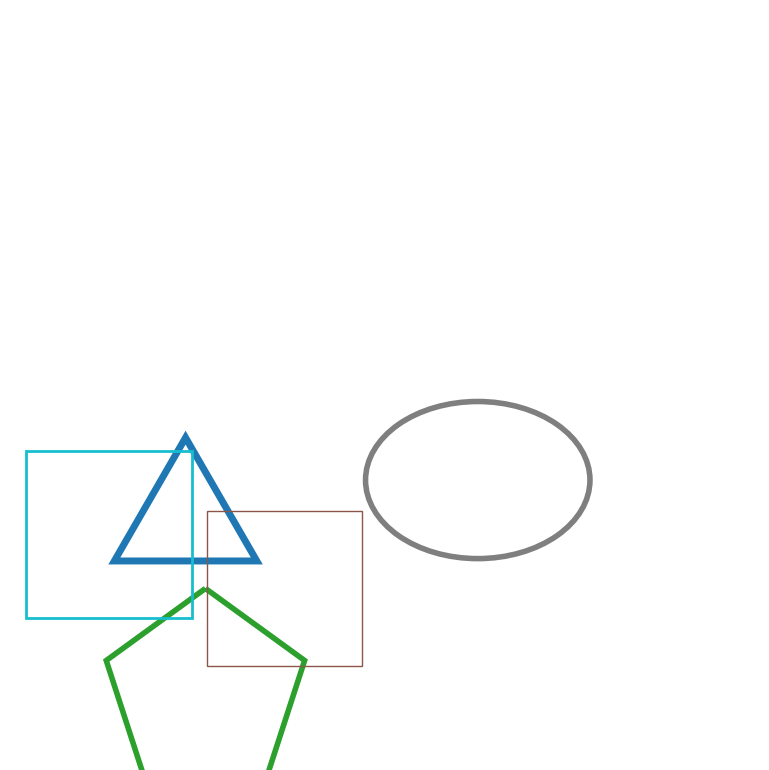[{"shape": "triangle", "thickness": 2.5, "radius": 0.53, "center": [0.241, 0.325]}, {"shape": "pentagon", "thickness": 2, "radius": 0.68, "center": [0.267, 0.1]}, {"shape": "square", "thickness": 0.5, "radius": 0.51, "center": [0.369, 0.236]}, {"shape": "oval", "thickness": 2, "radius": 0.73, "center": [0.62, 0.377]}, {"shape": "square", "thickness": 1, "radius": 0.54, "center": [0.142, 0.306]}]